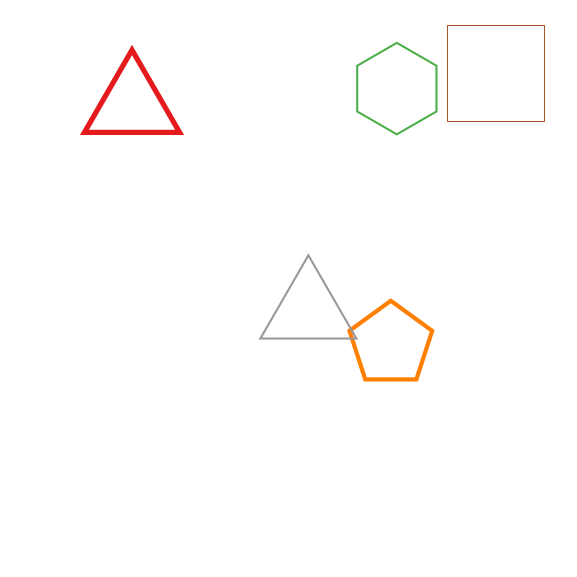[{"shape": "triangle", "thickness": 2.5, "radius": 0.48, "center": [0.229, 0.817]}, {"shape": "hexagon", "thickness": 1, "radius": 0.4, "center": [0.687, 0.846]}, {"shape": "pentagon", "thickness": 2, "radius": 0.38, "center": [0.677, 0.403]}, {"shape": "square", "thickness": 0.5, "radius": 0.42, "center": [0.858, 0.872]}, {"shape": "triangle", "thickness": 1, "radius": 0.48, "center": [0.534, 0.461]}]